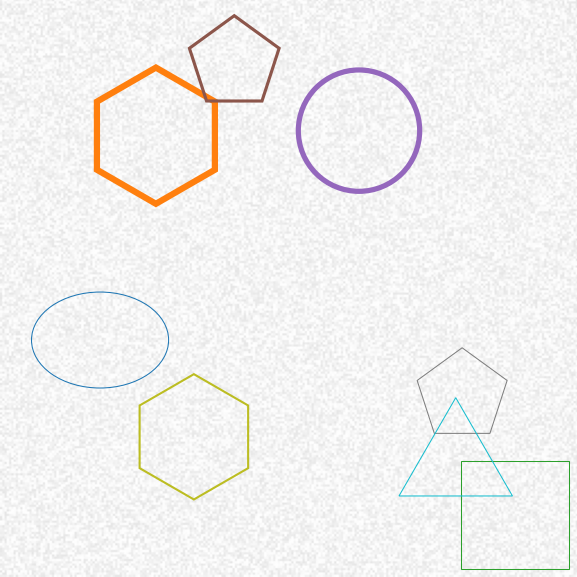[{"shape": "oval", "thickness": 0.5, "radius": 0.59, "center": [0.173, 0.41]}, {"shape": "hexagon", "thickness": 3, "radius": 0.59, "center": [0.27, 0.764]}, {"shape": "square", "thickness": 0.5, "radius": 0.47, "center": [0.892, 0.107]}, {"shape": "circle", "thickness": 2.5, "radius": 0.53, "center": [0.622, 0.773]}, {"shape": "pentagon", "thickness": 1.5, "radius": 0.41, "center": [0.406, 0.89]}, {"shape": "pentagon", "thickness": 0.5, "radius": 0.41, "center": [0.8, 0.315]}, {"shape": "hexagon", "thickness": 1, "radius": 0.54, "center": [0.336, 0.243]}, {"shape": "triangle", "thickness": 0.5, "radius": 0.57, "center": [0.789, 0.197]}]